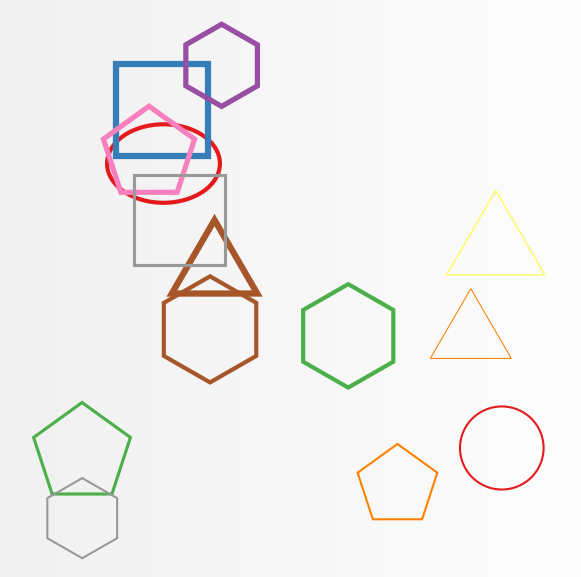[{"shape": "oval", "thickness": 2, "radius": 0.49, "center": [0.281, 0.716]}, {"shape": "circle", "thickness": 1, "radius": 0.36, "center": [0.863, 0.223]}, {"shape": "square", "thickness": 3, "radius": 0.4, "center": [0.279, 0.808]}, {"shape": "hexagon", "thickness": 2, "radius": 0.45, "center": [0.599, 0.418]}, {"shape": "pentagon", "thickness": 1.5, "radius": 0.44, "center": [0.141, 0.215]}, {"shape": "hexagon", "thickness": 2.5, "radius": 0.36, "center": [0.381, 0.886]}, {"shape": "triangle", "thickness": 0.5, "radius": 0.4, "center": [0.81, 0.419]}, {"shape": "pentagon", "thickness": 1, "radius": 0.36, "center": [0.684, 0.158]}, {"shape": "triangle", "thickness": 0.5, "radius": 0.49, "center": [0.853, 0.572]}, {"shape": "hexagon", "thickness": 2, "radius": 0.46, "center": [0.361, 0.429]}, {"shape": "triangle", "thickness": 3, "radius": 0.42, "center": [0.369, 0.533]}, {"shape": "pentagon", "thickness": 2.5, "radius": 0.41, "center": [0.256, 0.733]}, {"shape": "hexagon", "thickness": 1, "radius": 0.35, "center": [0.141, 0.102]}, {"shape": "square", "thickness": 1.5, "radius": 0.39, "center": [0.309, 0.618]}]